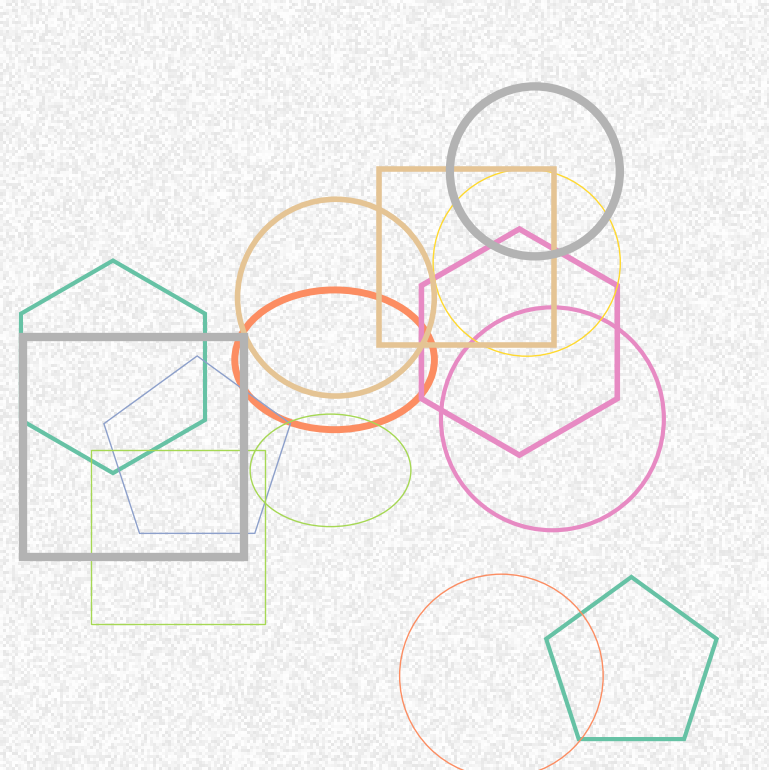[{"shape": "pentagon", "thickness": 1.5, "radius": 0.58, "center": [0.82, 0.134]}, {"shape": "hexagon", "thickness": 1.5, "radius": 0.69, "center": [0.147, 0.524]}, {"shape": "circle", "thickness": 0.5, "radius": 0.66, "center": [0.651, 0.122]}, {"shape": "oval", "thickness": 2.5, "radius": 0.65, "center": [0.435, 0.533]}, {"shape": "pentagon", "thickness": 0.5, "radius": 0.64, "center": [0.256, 0.41]}, {"shape": "hexagon", "thickness": 2, "radius": 0.73, "center": [0.674, 0.556]}, {"shape": "circle", "thickness": 1.5, "radius": 0.72, "center": [0.717, 0.456]}, {"shape": "oval", "thickness": 0.5, "radius": 0.52, "center": [0.429, 0.389]}, {"shape": "square", "thickness": 0.5, "radius": 0.57, "center": [0.231, 0.303]}, {"shape": "circle", "thickness": 0.5, "radius": 0.61, "center": [0.684, 0.659]}, {"shape": "square", "thickness": 2, "radius": 0.57, "center": [0.606, 0.666]}, {"shape": "circle", "thickness": 2, "radius": 0.64, "center": [0.436, 0.613]}, {"shape": "circle", "thickness": 3, "radius": 0.55, "center": [0.695, 0.777]}, {"shape": "square", "thickness": 3, "radius": 0.72, "center": [0.173, 0.42]}]